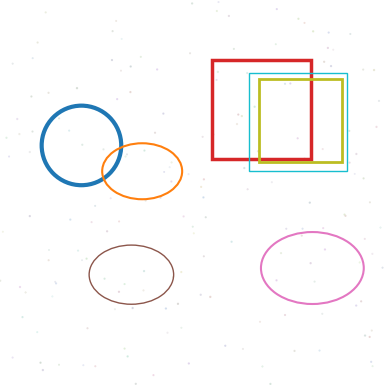[{"shape": "circle", "thickness": 3, "radius": 0.52, "center": [0.212, 0.622]}, {"shape": "oval", "thickness": 1.5, "radius": 0.52, "center": [0.369, 0.555]}, {"shape": "square", "thickness": 2.5, "radius": 0.64, "center": [0.679, 0.716]}, {"shape": "oval", "thickness": 1, "radius": 0.55, "center": [0.341, 0.287]}, {"shape": "oval", "thickness": 1.5, "radius": 0.67, "center": [0.811, 0.304]}, {"shape": "square", "thickness": 2, "radius": 0.54, "center": [0.781, 0.688]}, {"shape": "square", "thickness": 1, "radius": 0.64, "center": [0.774, 0.682]}]